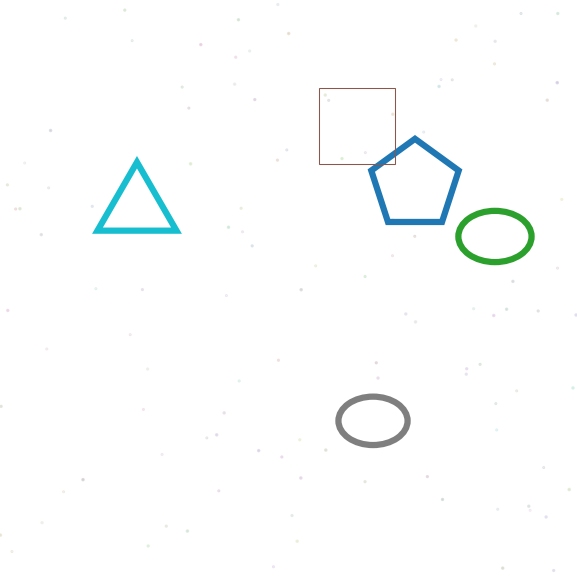[{"shape": "pentagon", "thickness": 3, "radius": 0.4, "center": [0.719, 0.679]}, {"shape": "oval", "thickness": 3, "radius": 0.32, "center": [0.857, 0.59]}, {"shape": "square", "thickness": 0.5, "radius": 0.33, "center": [0.618, 0.781]}, {"shape": "oval", "thickness": 3, "radius": 0.3, "center": [0.646, 0.27]}, {"shape": "triangle", "thickness": 3, "radius": 0.4, "center": [0.237, 0.639]}]